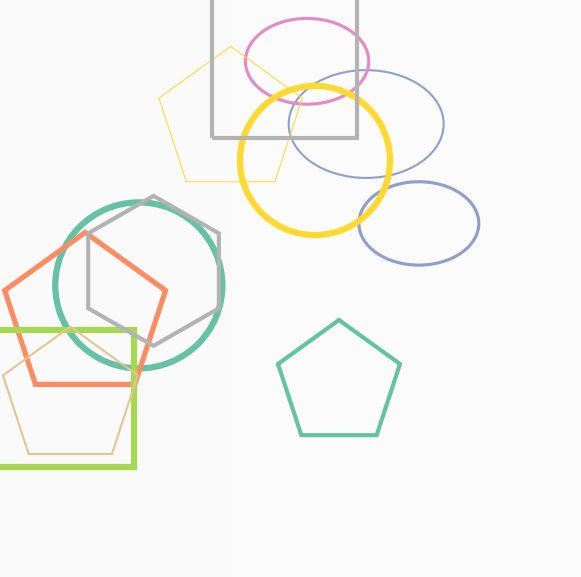[{"shape": "circle", "thickness": 3, "radius": 0.72, "center": [0.239, 0.505]}, {"shape": "pentagon", "thickness": 2, "radius": 0.55, "center": [0.583, 0.335]}, {"shape": "pentagon", "thickness": 2.5, "radius": 0.73, "center": [0.146, 0.451]}, {"shape": "oval", "thickness": 1.5, "radius": 0.52, "center": [0.721, 0.612]}, {"shape": "oval", "thickness": 1, "radius": 0.67, "center": [0.63, 0.784]}, {"shape": "oval", "thickness": 1.5, "radius": 0.53, "center": [0.528, 0.893]}, {"shape": "square", "thickness": 3, "radius": 0.6, "center": [0.112, 0.309]}, {"shape": "circle", "thickness": 3, "radius": 0.65, "center": [0.542, 0.721]}, {"shape": "pentagon", "thickness": 0.5, "radius": 0.65, "center": [0.397, 0.789]}, {"shape": "pentagon", "thickness": 1, "radius": 0.61, "center": [0.121, 0.312]}, {"shape": "square", "thickness": 2, "radius": 0.63, "center": [0.489, 0.885]}, {"shape": "hexagon", "thickness": 2, "radius": 0.65, "center": [0.264, 0.53]}]